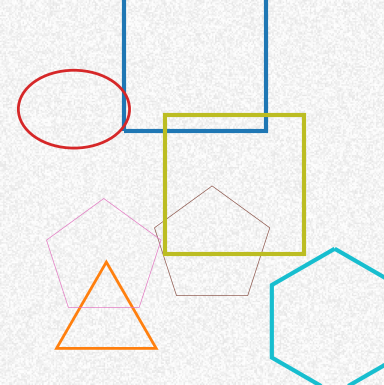[{"shape": "square", "thickness": 3, "radius": 0.93, "center": [0.506, 0.845]}, {"shape": "triangle", "thickness": 2, "radius": 0.75, "center": [0.276, 0.17]}, {"shape": "oval", "thickness": 2, "radius": 0.72, "center": [0.192, 0.716]}, {"shape": "pentagon", "thickness": 0.5, "radius": 0.79, "center": [0.551, 0.36]}, {"shape": "pentagon", "thickness": 0.5, "radius": 0.78, "center": [0.27, 0.328]}, {"shape": "square", "thickness": 3, "radius": 0.9, "center": [0.61, 0.52]}, {"shape": "hexagon", "thickness": 3, "radius": 0.94, "center": [0.869, 0.165]}]